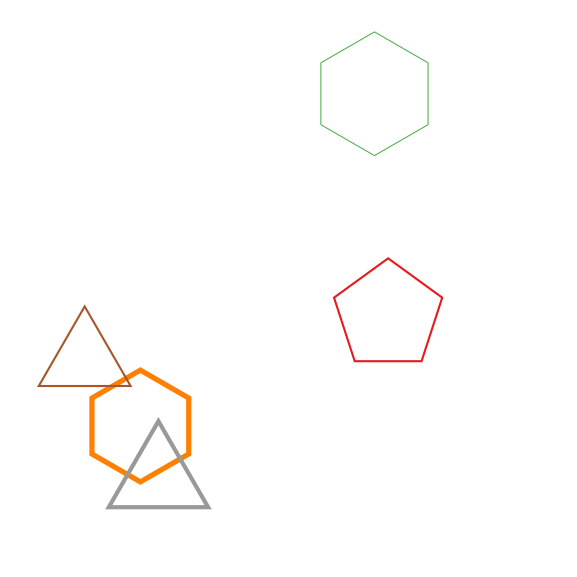[{"shape": "pentagon", "thickness": 1, "radius": 0.49, "center": [0.672, 0.453]}, {"shape": "hexagon", "thickness": 0.5, "radius": 0.54, "center": [0.648, 0.837]}, {"shape": "hexagon", "thickness": 2.5, "radius": 0.48, "center": [0.243, 0.261]}, {"shape": "triangle", "thickness": 1, "radius": 0.46, "center": [0.147, 0.377]}, {"shape": "triangle", "thickness": 2, "radius": 0.5, "center": [0.274, 0.171]}]